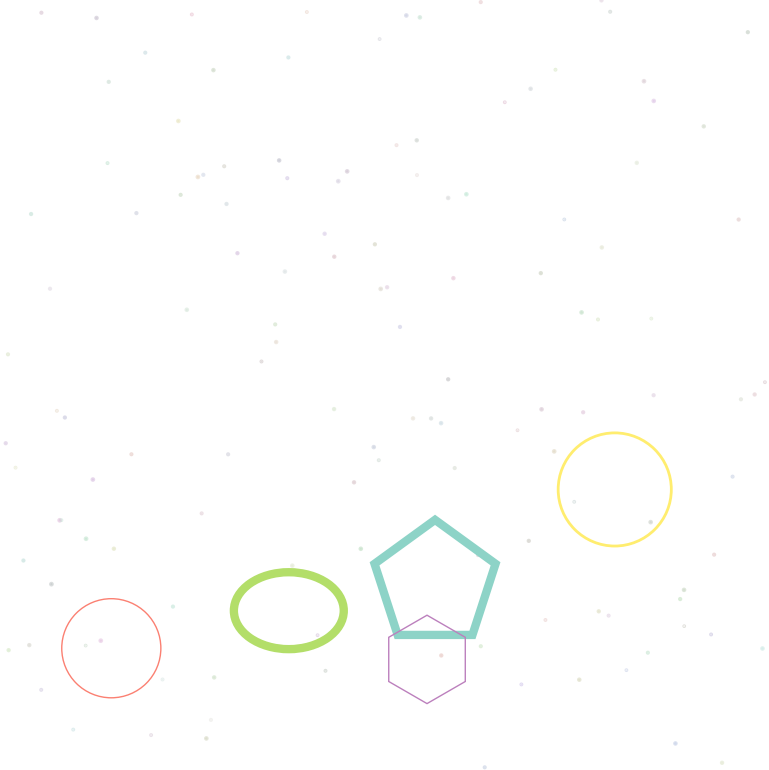[{"shape": "pentagon", "thickness": 3, "radius": 0.41, "center": [0.565, 0.242]}, {"shape": "circle", "thickness": 0.5, "radius": 0.32, "center": [0.145, 0.158]}, {"shape": "oval", "thickness": 3, "radius": 0.36, "center": [0.375, 0.207]}, {"shape": "hexagon", "thickness": 0.5, "radius": 0.29, "center": [0.555, 0.144]}, {"shape": "circle", "thickness": 1, "radius": 0.37, "center": [0.798, 0.364]}]